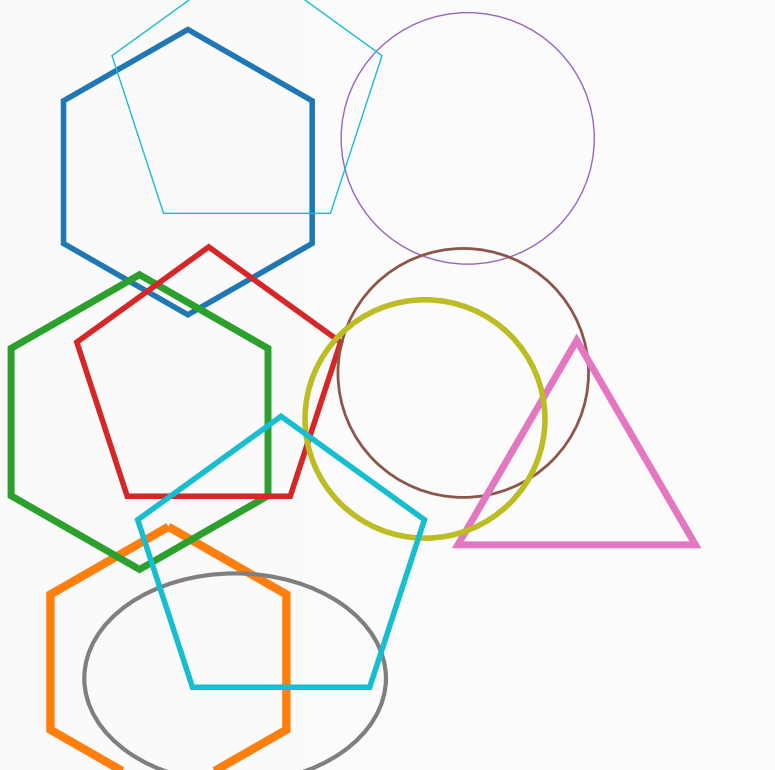[{"shape": "hexagon", "thickness": 2, "radius": 0.93, "center": [0.242, 0.776]}, {"shape": "hexagon", "thickness": 3, "radius": 0.88, "center": [0.217, 0.14]}, {"shape": "hexagon", "thickness": 2.5, "radius": 0.96, "center": [0.18, 0.452]}, {"shape": "pentagon", "thickness": 2, "radius": 0.89, "center": [0.269, 0.5]}, {"shape": "circle", "thickness": 0.5, "radius": 0.82, "center": [0.603, 0.82]}, {"shape": "circle", "thickness": 1, "radius": 0.81, "center": [0.598, 0.516]}, {"shape": "triangle", "thickness": 2.5, "radius": 0.88, "center": [0.744, 0.381]}, {"shape": "oval", "thickness": 1.5, "radius": 0.97, "center": [0.303, 0.119]}, {"shape": "circle", "thickness": 2, "radius": 0.77, "center": [0.548, 0.456]}, {"shape": "pentagon", "thickness": 2, "radius": 0.97, "center": [0.363, 0.265]}, {"shape": "pentagon", "thickness": 0.5, "radius": 0.92, "center": [0.319, 0.871]}]